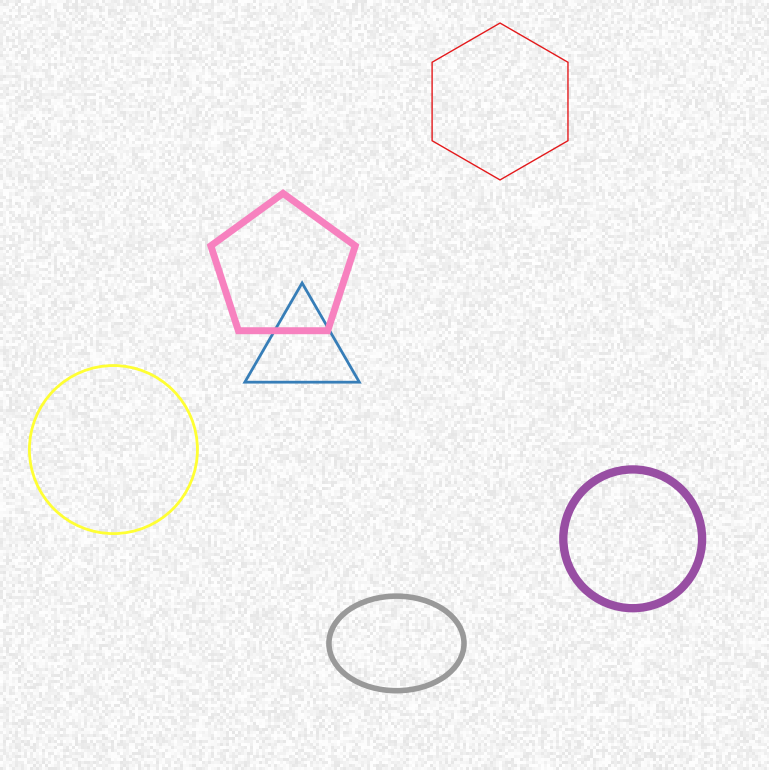[{"shape": "hexagon", "thickness": 0.5, "radius": 0.51, "center": [0.649, 0.868]}, {"shape": "triangle", "thickness": 1, "radius": 0.43, "center": [0.392, 0.547]}, {"shape": "circle", "thickness": 3, "radius": 0.45, "center": [0.822, 0.3]}, {"shape": "circle", "thickness": 1, "radius": 0.55, "center": [0.147, 0.416]}, {"shape": "pentagon", "thickness": 2.5, "radius": 0.49, "center": [0.368, 0.65]}, {"shape": "oval", "thickness": 2, "radius": 0.44, "center": [0.515, 0.164]}]